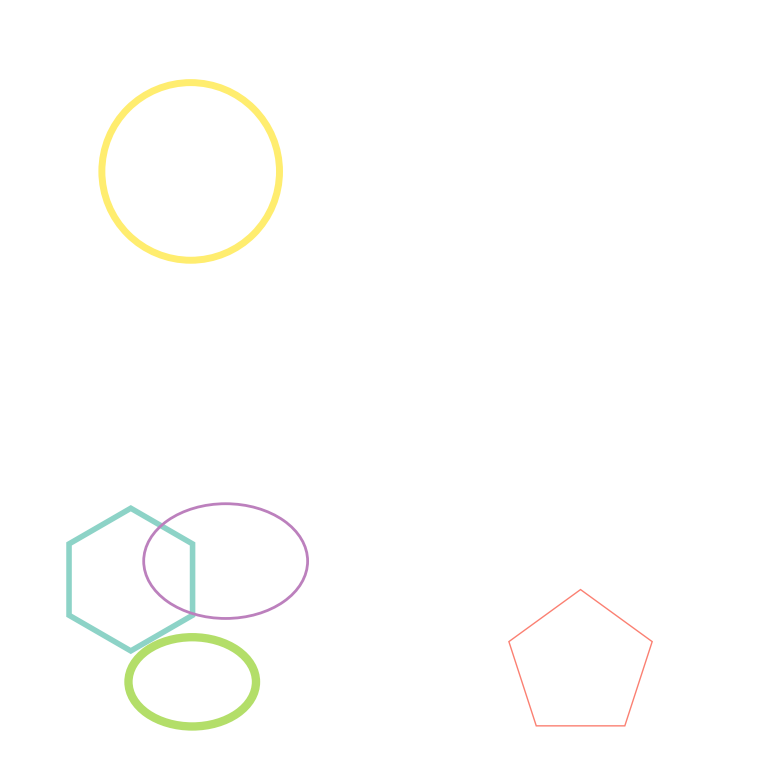[{"shape": "hexagon", "thickness": 2, "radius": 0.46, "center": [0.17, 0.247]}, {"shape": "pentagon", "thickness": 0.5, "radius": 0.49, "center": [0.754, 0.136]}, {"shape": "oval", "thickness": 3, "radius": 0.41, "center": [0.25, 0.114]}, {"shape": "oval", "thickness": 1, "radius": 0.53, "center": [0.293, 0.271]}, {"shape": "circle", "thickness": 2.5, "radius": 0.58, "center": [0.248, 0.777]}]